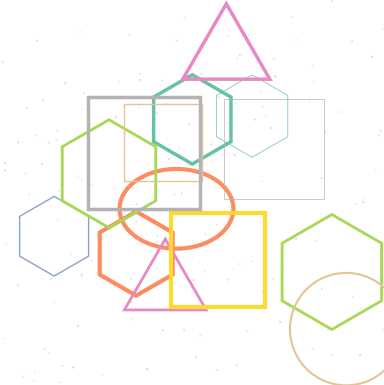[{"shape": "hexagon", "thickness": 0.5, "radius": 0.54, "center": [0.655, 0.699]}, {"shape": "hexagon", "thickness": 2.5, "radius": 0.58, "center": [0.499, 0.69]}, {"shape": "oval", "thickness": 3, "radius": 0.74, "center": [0.458, 0.458]}, {"shape": "hexagon", "thickness": 3, "radius": 0.55, "center": [0.354, 0.341]}, {"shape": "hexagon", "thickness": 1, "radius": 0.52, "center": [0.141, 0.386]}, {"shape": "triangle", "thickness": 2.5, "radius": 0.65, "center": [0.588, 0.86]}, {"shape": "triangle", "thickness": 2, "radius": 0.61, "center": [0.429, 0.256]}, {"shape": "hexagon", "thickness": 2, "radius": 0.75, "center": [0.862, 0.294]}, {"shape": "hexagon", "thickness": 2, "radius": 0.7, "center": [0.283, 0.549]}, {"shape": "square", "thickness": 3, "radius": 0.61, "center": [0.566, 0.325]}, {"shape": "circle", "thickness": 1.5, "radius": 0.73, "center": [0.899, 0.145]}, {"shape": "square", "thickness": 1, "radius": 0.5, "center": [0.423, 0.63]}, {"shape": "square", "thickness": 0.5, "radius": 0.65, "center": [0.712, 0.613]}, {"shape": "square", "thickness": 2.5, "radius": 0.73, "center": [0.375, 0.603]}]